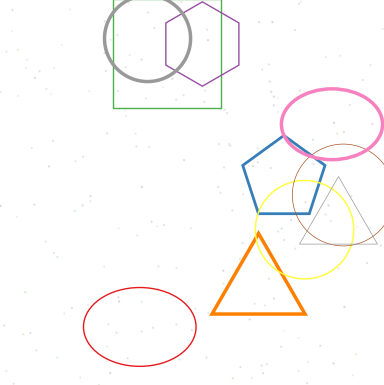[{"shape": "oval", "thickness": 1, "radius": 0.73, "center": [0.363, 0.151]}, {"shape": "pentagon", "thickness": 2, "radius": 0.56, "center": [0.737, 0.536]}, {"shape": "square", "thickness": 1, "radius": 0.7, "center": [0.434, 0.861]}, {"shape": "hexagon", "thickness": 1, "radius": 0.55, "center": [0.526, 0.886]}, {"shape": "triangle", "thickness": 2.5, "radius": 0.7, "center": [0.672, 0.254]}, {"shape": "circle", "thickness": 1, "radius": 0.64, "center": [0.791, 0.403]}, {"shape": "circle", "thickness": 0.5, "radius": 0.66, "center": [0.892, 0.494]}, {"shape": "oval", "thickness": 2.5, "radius": 0.66, "center": [0.862, 0.677]}, {"shape": "circle", "thickness": 2.5, "radius": 0.56, "center": [0.383, 0.9]}, {"shape": "triangle", "thickness": 0.5, "radius": 0.58, "center": [0.879, 0.424]}]